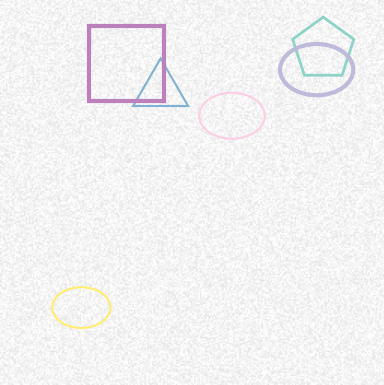[{"shape": "pentagon", "thickness": 2, "radius": 0.42, "center": [0.839, 0.872]}, {"shape": "oval", "thickness": 3, "radius": 0.48, "center": [0.823, 0.819]}, {"shape": "triangle", "thickness": 1.5, "radius": 0.41, "center": [0.417, 0.766]}, {"shape": "oval", "thickness": 1.5, "radius": 0.43, "center": [0.603, 0.699]}, {"shape": "square", "thickness": 3, "radius": 0.49, "center": [0.329, 0.836]}, {"shape": "oval", "thickness": 1.5, "radius": 0.38, "center": [0.211, 0.201]}]